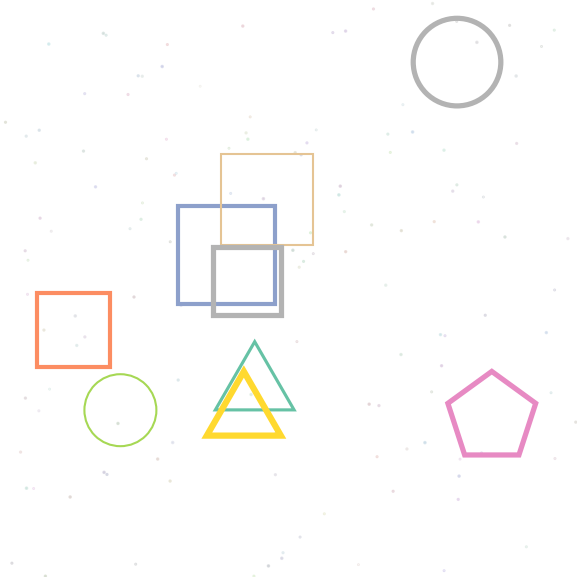[{"shape": "triangle", "thickness": 1.5, "radius": 0.39, "center": [0.441, 0.329]}, {"shape": "square", "thickness": 2, "radius": 0.32, "center": [0.127, 0.428]}, {"shape": "square", "thickness": 2, "radius": 0.42, "center": [0.392, 0.558]}, {"shape": "pentagon", "thickness": 2.5, "radius": 0.4, "center": [0.852, 0.276]}, {"shape": "circle", "thickness": 1, "radius": 0.31, "center": [0.208, 0.289]}, {"shape": "triangle", "thickness": 3, "radius": 0.37, "center": [0.422, 0.282]}, {"shape": "square", "thickness": 1, "radius": 0.39, "center": [0.462, 0.653]}, {"shape": "square", "thickness": 2.5, "radius": 0.29, "center": [0.428, 0.513]}, {"shape": "circle", "thickness": 2.5, "radius": 0.38, "center": [0.791, 0.892]}]